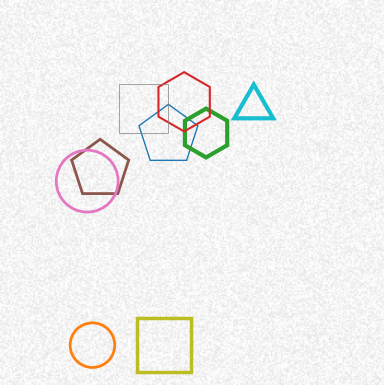[{"shape": "pentagon", "thickness": 1, "radius": 0.4, "center": [0.437, 0.649]}, {"shape": "circle", "thickness": 2, "radius": 0.29, "center": [0.24, 0.103]}, {"shape": "hexagon", "thickness": 3, "radius": 0.32, "center": [0.535, 0.655]}, {"shape": "hexagon", "thickness": 1.5, "radius": 0.39, "center": [0.478, 0.736]}, {"shape": "pentagon", "thickness": 2, "radius": 0.39, "center": [0.26, 0.56]}, {"shape": "circle", "thickness": 2, "radius": 0.4, "center": [0.227, 0.53]}, {"shape": "square", "thickness": 0.5, "radius": 0.32, "center": [0.372, 0.718]}, {"shape": "square", "thickness": 2.5, "radius": 0.35, "center": [0.427, 0.104]}, {"shape": "triangle", "thickness": 3, "radius": 0.29, "center": [0.659, 0.722]}]